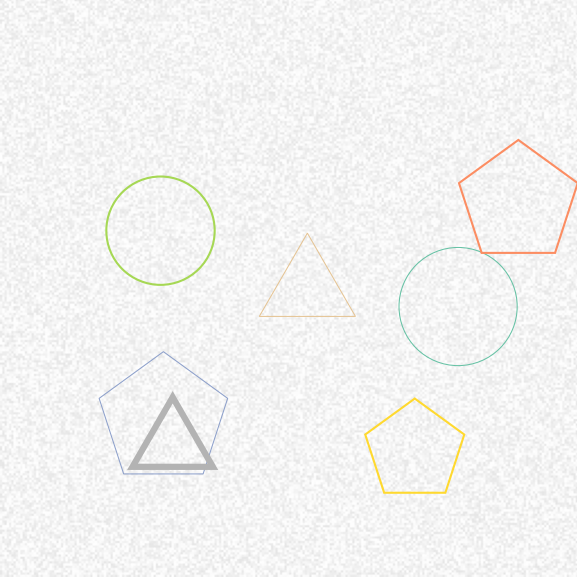[{"shape": "circle", "thickness": 0.5, "radius": 0.51, "center": [0.793, 0.468]}, {"shape": "pentagon", "thickness": 1, "radius": 0.54, "center": [0.898, 0.649]}, {"shape": "pentagon", "thickness": 0.5, "radius": 0.59, "center": [0.283, 0.273]}, {"shape": "circle", "thickness": 1, "radius": 0.47, "center": [0.278, 0.6]}, {"shape": "pentagon", "thickness": 1, "radius": 0.45, "center": [0.718, 0.219]}, {"shape": "triangle", "thickness": 0.5, "radius": 0.48, "center": [0.532, 0.499]}, {"shape": "triangle", "thickness": 3, "radius": 0.4, "center": [0.299, 0.231]}]